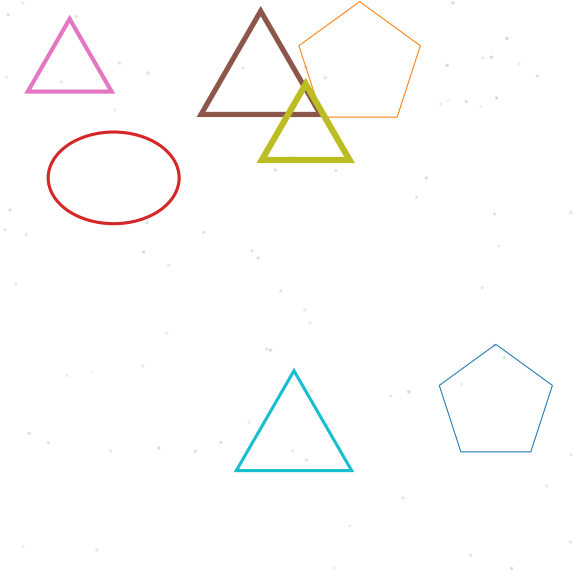[{"shape": "pentagon", "thickness": 0.5, "radius": 0.51, "center": [0.859, 0.3]}, {"shape": "pentagon", "thickness": 0.5, "radius": 0.55, "center": [0.623, 0.886]}, {"shape": "oval", "thickness": 1.5, "radius": 0.57, "center": [0.197, 0.691]}, {"shape": "triangle", "thickness": 2.5, "radius": 0.6, "center": [0.451, 0.861]}, {"shape": "triangle", "thickness": 2, "radius": 0.42, "center": [0.121, 0.882]}, {"shape": "triangle", "thickness": 3, "radius": 0.44, "center": [0.529, 0.766]}, {"shape": "triangle", "thickness": 1.5, "radius": 0.58, "center": [0.509, 0.242]}]